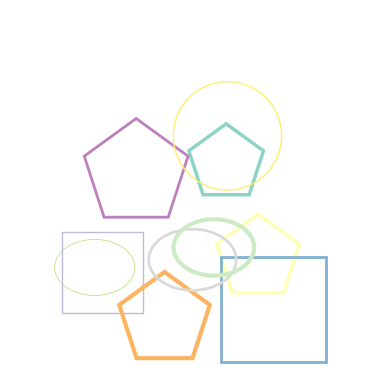[{"shape": "pentagon", "thickness": 2.5, "radius": 0.51, "center": [0.587, 0.577]}, {"shape": "pentagon", "thickness": 2.5, "radius": 0.56, "center": [0.67, 0.331]}, {"shape": "square", "thickness": 1, "radius": 0.53, "center": [0.266, 0.291]}, {"shape": "square", "thickness": 2, "radius": 0.69, "center": [0.711, 0.196]}, {"shape": "pentagon", "thickness": 3, "radius": 0.62, "center": [0.427, 0.17]}, {"shape": "oval", "thickness": 0.5, "radius": 0.52, "center": [0.246, 0.305]}, {"shape": "oval", "thickness": 2, "radius": 0.57, "center": [0.5, 0.325]}, {"shape": "pentagon", "thickness": 2, "radius": 0.71, "center": [0.354, 0.551]}, {"shape": "oval", "thickness": 3, "radius": 0.52, "center": [0.555, 0.357]}, {"shape": "circle", "thickness": 1, "radius": 0.7, "center": [0.591, 0.647]}]